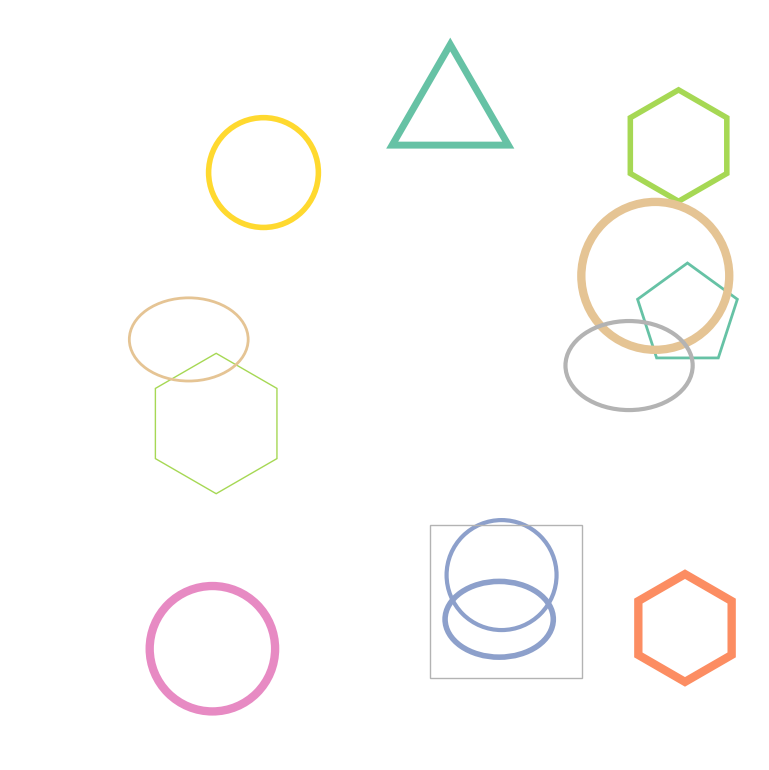[{"shape": "pentagon", "thickness": 1, "radius": 0.34, "center": [0.893, 0.59]}, {"shape": "triangle", "thickness": 2.5, "radius": 0.44, "center": [0.585, 0.855]}, {"shape": "hexagon", "thickness": 3, "radius": 0.35, "center": [0.89, 0.184]}, {"shape": "oval", "thickness": 2, "radius": 0.35, "center": [0.648, 0.196]}, {"shape": "circle", "thickness": 1.5, "radius": 0.36, "center": [0.651, 0.253]}, {"shape": "circle", "thickness": 3, "radius": 0.41, "center": [0.276, 0.158]}, {"shape": "hexagon", "thickness": 2, "radius": 0.36, "center": [0.881, 0.811]}, {"shape": "hexagon", "thickness": 0.5, "radius": 0.46, "center": [0.281, 0.45]}, {"shape": "circle", "thickness": 2, "radius": 0.36, "center": [0.342, 0.776]}, {"shape": "oval", "thickness": 1, "radius": 0.39, "center": [0.245, 0.559]}, {"shape": "circle", "thickness": 3, "radius": 0.48, "center": [0.851, 0.642]}, {"shape": "square", "thickness": 0.5, "radius": 0.5, "center": [0.657, 0.219]}, {"shape": "oval", "thickness": 1.5, "radius": 0.41, "center": [0.817, 0.525]}]